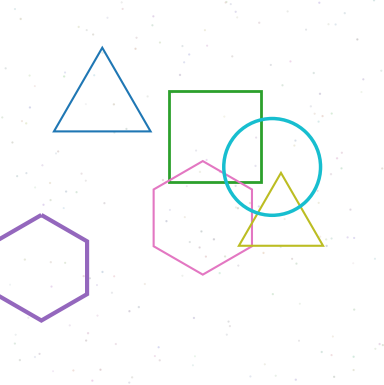[{"shape": "triangle", "thickness": 1.5, "radius": 0.72, "center": [0.266, 0.731]}, {"shape": "square", "thickness": 2, "radius": 0.59, "center": [0.558, 0.645]}, {"shape": "hexagon", "thickness": 3, "radius": 0.69, "center": [0.107, 0.305]}, {"shape": "hexagon", "thickness": 1.5, "radius": 0.74, "center": [0.527, 0.434]}, {"shape": "triangle", "thickness": 1.5, "radius": 0.63, "center": [0.73, 0.425]}, {"shape": "circle", "thickness": 2.5, "radius": 0.63, "center": [0.707, 0.566]}]